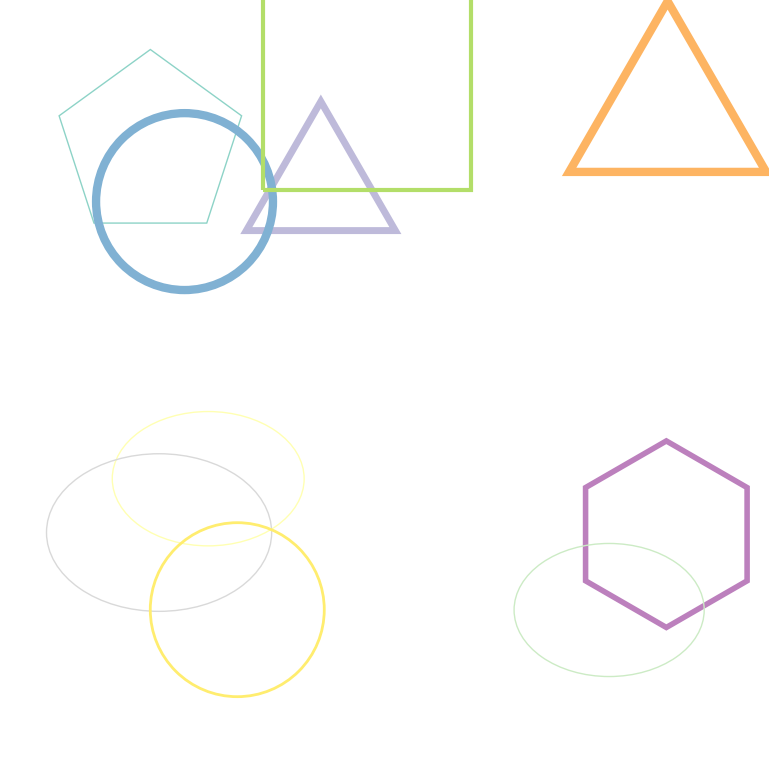[{"shape": "pentagon", "thickness": 0.5, "radius": 0.62, "center": [0.195, 0.811]}, {"shape": "oval", "thickness": 0.5, "radius": 0.62, "center": [0.27, 0.378]}, {"shape": "triangle", "thickness": 2.5, "radius": 0.56, "center": [0.417, 0.756]}, {"shape": "circle", "thickness": 3, "radius": 0.57, "center": [0.24, 0.738]}, {"shape": "triangle", "thickness": 3, "radius": 0.74, "center": [0.867, 0.851]}, {"shape": "square", "thickness": 1.5, "radius": 0.68, "center": [0.477, 0.888]}, {"shape": "oval", "thickness": 0.5, "radius": 0.73, "center": [0.207, 0.308]}, {"shape": "hexagon", "thickness": 2, "radius": 0.61, "center": [0.865, 0.306]}, {"shape": "oval", "thickness": 0.5, "radius": 0.62, "center": [0.791, 0.208]}, {"shape": "circle", "thickness": 1, "radius": 0.56, "center": [0.308, 0.208]}]